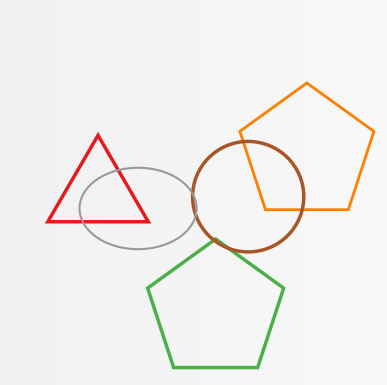[{"shape": "triangle", "thickness": 2.5, "radius": 0.75, "center": [0.253, 0.499]}, {"shape": "pentagon", "thickness": 2.5, "radius": 0.92, "center": [0.557, 0.195]}, {"shape": "pentagon", "thickness": 2, "radius": 0.91, "center": [0.792, 0.603]}, {"shape": "circle", "thickness": 2.5, "radius": 0.72, "center": [0.64, 0.489]}, {"shape": "oval", "thickness": 1.5, "radius": 0.76, "center": [0.356, 0.459]}]